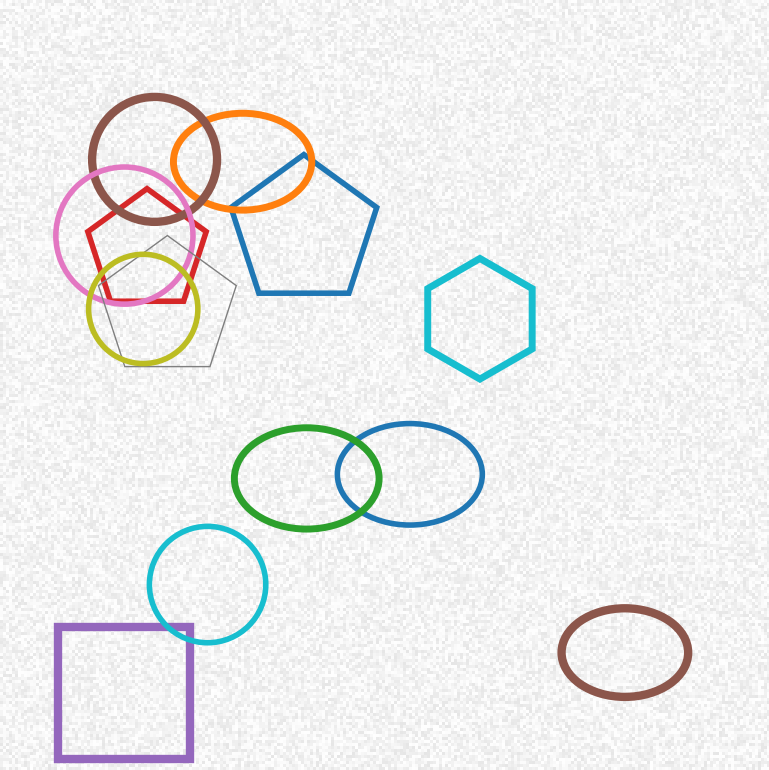[{"shape": "pentagon", "thickness": 2, "radius": 0.5, "center": [0.395, 0.7]}, {"shape": "oval", "thickness": 2, "radius": 0.47, "center": [0.532, 0.384]}, {"shape": "oval", "thickness": 2.5, "radius": 0.45, "center": [0.315, 0.79]}, {"shape": "oval", "thickness": 2.5, "radius": 0.47, "center": [0.398, 0.379]}, {"shape": "pentagon", "thickness": 2, "radius": 0.4, "center": [0.191, 0.674]}, {"shape": "square", "thickness": 3, "radius": 0.43, "center": [0.161, 0.1]}, {"shape": "oval", "thickness": 3, "radius": 0.41, "center": [0.812, 0.152]}, {"shape": "circle", "thickness": 3, "radius": 0.41, "center": [0.201, 0.793]}, {"shape": "circle", "thickness": 2, "radius": 0.45, "center": [0.162, 0.694]}, {"shape": "pentagon", "thickness": 0.5, "radius": 0.47, "center": [0.217, 0.6]}, {"shape": "circle", "thickness": 2, "radius": 0.35, "center": [0.186, 0.599]}, {"shape": "circle", "thickness": 2, "radius": 0.38, "center": [0.27, 0.241]}, {"shape": "hexagon", "thickness": 2.5, "radius": 0.39, "center": [0.623, 0.586]}]